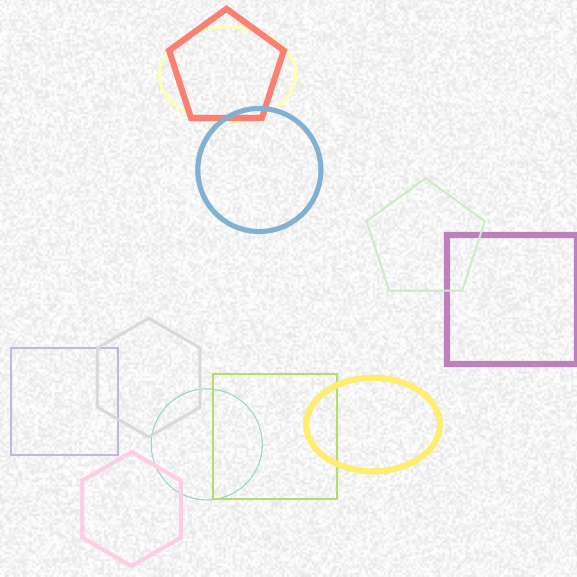[{"shape": "circle", "thickness": 0.5, "radius": 0.48, "center": [0.358, 0.23]}, {"shape": "oval", "thickness": 1.5, "radius": 0.59, "center": [0.394, 0.87]}, {"shape": "square", "thickness": 1, "radius": 0.46, "center": [0.112, 0.303]}, {"shape": "pentagon", "thickness": 3, "radius": 0.52, "center": [0.392, 0.879]}, {"shape": "circle", "thickness": 2.5, "radius": 0.53, "center": [0.449, 0.705]}, {"shape": "square", "thickness": 1, "radius": 0.54, "center": [0.477, 0.243]}, {"shape": "hexagon", "thickness": 2, "radius": 0.49, "center": [0.228, 0.118]}, {"shape": "hexagon", "thickness": 1.5, "radius": 0.51, "center": [0.257, 0.345]}, {"shape": "square", "thickness": 3, "radius": 0.56, "center": [0.887, 0.48]}, {"shape": "pentagon", "thickness": 1, "radius": 0.54, "center": [0.737, 0.583]}, {"shape": "oval", "thickness": 3, "radius": 0.58, "center": [0.646, 0.264]}]